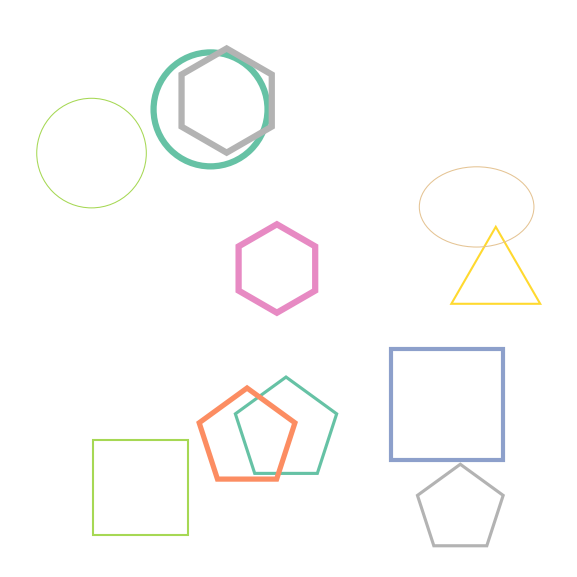[{"shape": "circle", "thickness": 3, "radius": 0.49, "center": [0.365, 0.81]}, {"shape": "pentagon", "thickness": 1.5, "radius": 0.46, "center": [0.495, 0.254]}, {"shape": "pentagon", "thickness": 2.5, "radius": 0.44, "center": [0.428, 0.24]}, {"shape": "square", "thickness": 2, "radius": 0.48, "center": [0.774, 0.299]}, {"shape": "hexagon", "thickness": 3, "radius": 0.38, "center": [0.479, 0.534]}, {"shape": "circle", "thickness": 0.5, "radius": 0.47, "center": [0.158, 0.734]}, {"shape": "square", "thickness": 1, "radius": 0.41, "center": [0.243, 0.155]}, {"shape": "triangle", "thickness": 1, "radius": 0.44, "center": [0.858, 0.518]}, {"shape": "oval", "thickness": 0.5, "radius": 0.5, "center": [0.825, 0.641]}, {"shape": "hexagon", "thickness": 3, "radius": 0.45, "center": [0.392, 0.825]}, {"shape": "pentagon", "thickness": 1.5, "radius": 0.39, "center": [0.797, 0.117]}]